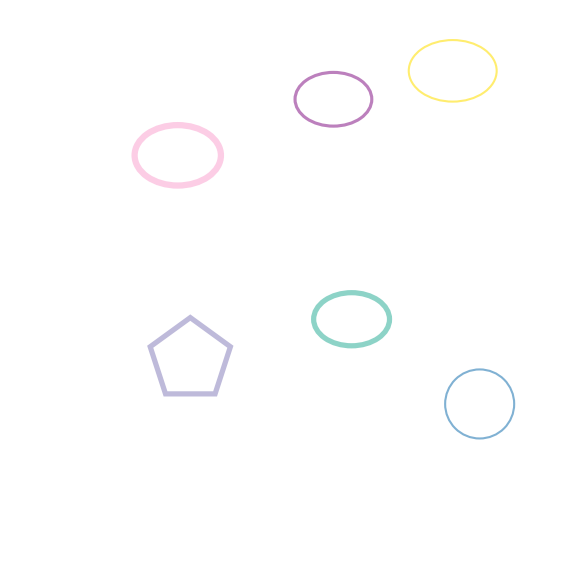[{"shape": "oval", "thickness": 2.5, "radius": 0.33, "center": [0.609, 0.446]}, {"shape": "pentagon", "thickness": 2.5, "radius": 0.37, "center": [0.33, 0.376]}, {"shape": "circle", "thickness": 1, "radius": 0.3, "center": [0.831, 0.3]}, {"shape": "oval", "thickness": 3, "radius": 0.37, "center": [0.308, 0.73]}, {"shape": "oval", "thickness": 1.5, "radius": 0.33, "center": [0.577, 0.827]}, {"shape": "oval", "thickness": 1, "radius": 0.38, "center": [0.784, 0.876]}]